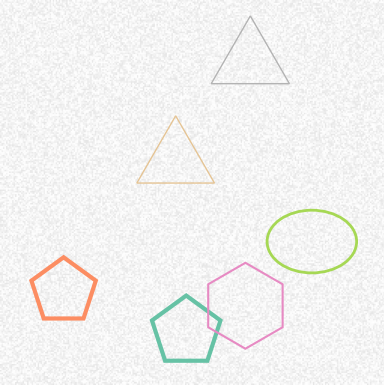[{"shape": "pentagon", "thickness": 3, "radius": 0.47, "center": [0.484, 0.139]}, {"shape": "pentagon", "thickness": 3, "radius": 0.44, "center": [0.165, 0.244]}, {"shape": "hexagon", "thickness": 1.5, "radius": 0.56, "center": [0.637, 0.206]}, {"shape": "oval", "thickness": 2, "radius": 0.58, "center": [0.81, 0.373]}, {"shape": "triangle", "thickness": 1, "radius": 0.58, "center": [0.456, 0.583]}, {"shape": "triangle", "thickness": 1, "radius": 0.59, "center": [0.65, 0.841]}]